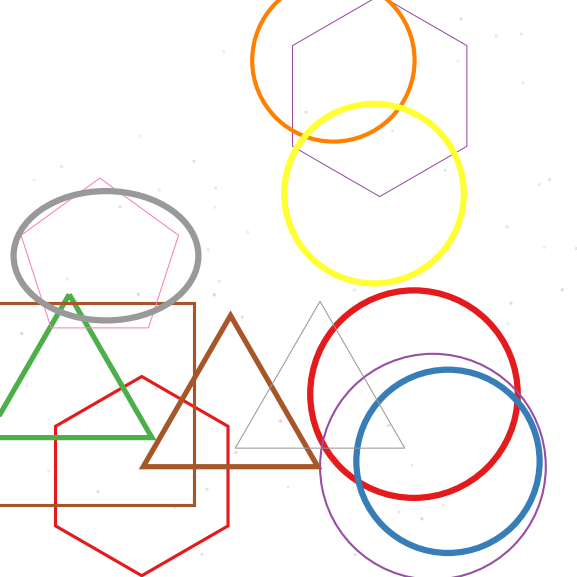[{"shape": "circle", "thickness": 3, "radius": 0.9, "center": [0.717, 0.317]}, {"shape": "hexagon", "thickness": 1.5, "radius": 0.86, "center": [0.245, 0.175]}, {"shape": "circle", "thickness": 3, "radius": 0.79, "center": [0.776, 0.2]}, {"shape": "triangle", "thickness": 2.5, "radius": 0.83, "center": [0.12, 0.324]}, {"shape": "hexagon", "thickness": 0.5, "radius": 0.87, "center": [0.657, 0.833]}, {"shape": "circle", "thickness": 1, "radius": 0.98, "center": [0.75, 0.191]}, {"shape": "circle", "thickness": 2, "radius": 0.7, "center": [0.577, 0.895]}, {"shape": "circle", "thickness": 3, "radius": 0.78, "center": [0.648, 0.664]}, {"shape": "square", "thickness": 1.5, "radius": 0.88, "center": [0.16, 0.3]}, {"shape": "triangle", "thickness": 2.5, "radius": 0.87, "center": [0.399, 0.278]}, {"shape": "pentagon", "thickness": 0.5, "radius": 0.72, "center": [0.173, 0.547]}, {"shape": "oval", "thickness": 3, "radius": 0.8, "center": [0.184, 0.556]}, {"shape": "triangle", "thickness": 0.5, "radius": 0.85, "center": [0.554, 0.308]}]